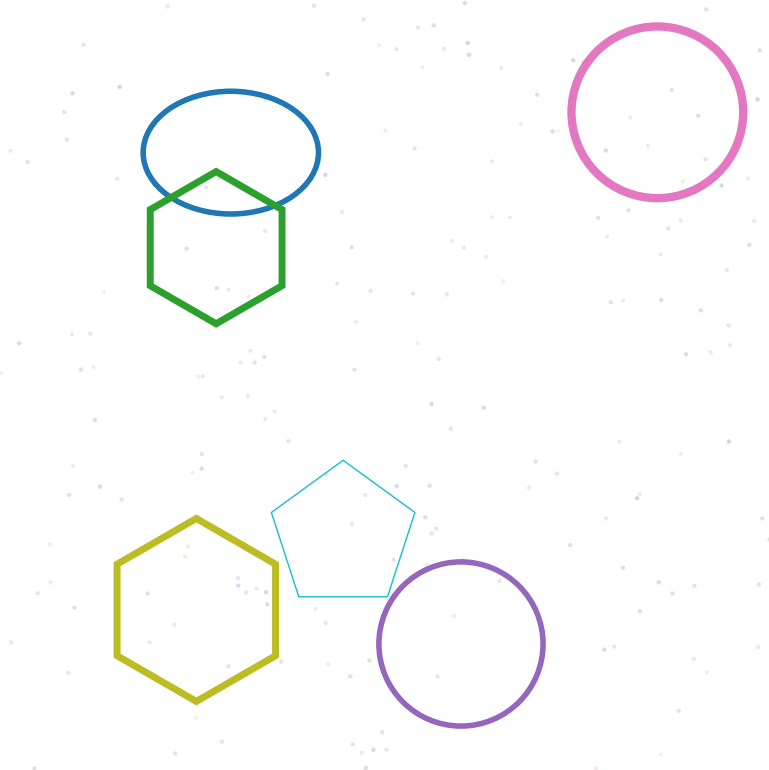[{"shape": "oval", "thickness": 2, "radius": 0.57, "center": [0.3, 0.802]}, {"shape": "hexagon", "thickness": 2.5, "radius": 0.49, "center": [0.281, 0.678]}, {"shape": "circle", "thickness": 2, "radius": 0.53, "center": [0.599, 0.164]}, {"shape": "circle", "thickness": 3, "radius": 0.56, "center": [0.854, 0.854]}, {"shape": "hexagon", "thickness": 2.5, "radius": 0.59, "center": [0.255, 0.208]}, {"shape": "pentagon", "thickness": 0.5, "radius": 0.49, "center": [0.446, 0.304]}]